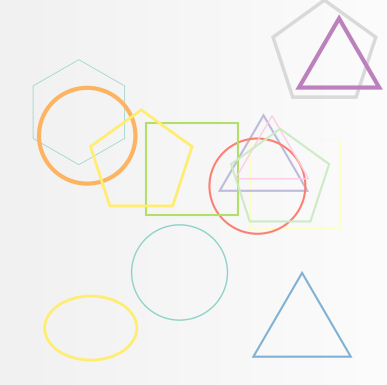[{"shape": "circle", "thickness": 1, "radius": 0.62, "center": [0.463, 0.292]}, {"shape": "hexagon", "thickness": 0.5, "radius": 0.68, "center": [0.204, 0.709]}, {"shape": "square", "thickness": 0.5, "radius": 0.58, "center": [0.762, 0.523]}, {"shape": "triangle", "thickness": 1.5, "radius": 0.65, "center": [0.68, 0.57]}, {"shape": "circle", "thickness": 1.5, "radius": 0.62, "center": [0.664, 0.517]}, {"shape": "triangle", "thickness": 1.5, "radius": 0.73, "center": [0.78, 0.146]}, {"shape": "circle", "thickness": 3, "radius": 0.62, "center": [0.225, 0.647]}, {"shape": "square", "thickness": 1.5, "radius": 0.59, "center": [0.494, 0.561]}, {"shape": "triangle", "thickness": 1, "radius": 0.54, "center": [0.702, 0.59]}, {"shape": "pentagon", "thickness": 2.5, "radius": 0.7, "center": [0.837, 0.86]}, {"shape": "triangle", "thickness": 3, "radius": 0.6, "center": [0.875, 0.832]}, {"shape": "pentagon", "thickness": 1.5, "radius": 0.67, "center": [0.723, 0.533]}, {"shape": "oval", "thickness": 2, "radius": 0.59, "center": [0.234, 0.148]}, {"shape": "pentagon", "thickness": 2, "radius": 0.69, "center": [0.365, 0.577]}]